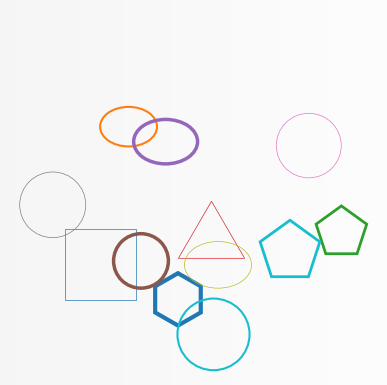[{"shape": "hexagon", "thickness": 3, "radius": 0.34, "center": [0.459, 0.222]}, {"shape": "square", "thickness": 0.5, "radius": 0.46, "center": [0.259, 0.312]}, {"shape": "oval", "thickness": 1.5, "radius": 0.37, "center": [0.332, 0.671]}, {"shape": "pentagon", "thickness": 2, "radius": 0.34, "center": [0.881, 0.396]}, {"shape": "triangle", "thickness": 0.5, "radius": 0.49, "center": [0.546, 0.378]}, {"shape": "oval", "thickness": 2.5, "radius": 0.41, "center": [0.427, 0.632]}, {"shape": "circle", "thickness": 2.5, "radius": 0.35, "center": [0.364, 0.322]}, {"shape": "circle", "thickness": 0.5, "radius": 0.42, "center": [0.797, 0.622]}, {"shape": "circle", "thickness": 0.5, "radius": 0.43, "center": [0.136, 0.468]}, {"shape": "oval", "thickness": 0.5, "radius": 0.43, "center": [0.563, 0.312]}, {"shape": "pentagon", "thickness": 2, "radius": 0.41, "center": [0.748, 0.347]}, {"shape": "circle", "thickness": 1.5, "radius": 0.47, "center": [0.551, 0.132]}]